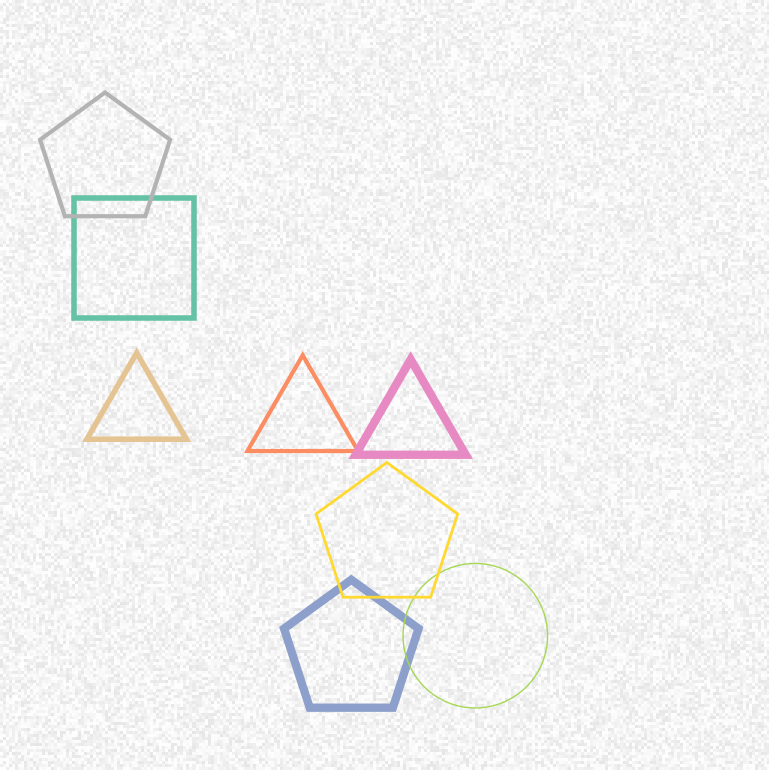[{"shape": "square", "thickness": 2, "radius": 0.39, "center": [0.174, 0.665]}, {"shape": "triangle", "thickness": 1.5, "radius": 0.41, "center": [0.393, 0.456]}, {"shape": "pentagon", "thickness": 3, "radius": 0.46, "center": [0.456, 0.155]}, {"shape": "triangle", "thickness": 3, "radius": 0.41, "center": [0.533, 0.451]}, {"shape": "circle", "thickness": 0.5, "radius": 0.47, "center": [0.617, 0.174]}, {"shape": "pentagon", "thickness": 1, "radius": 0.48, "center": [0.502, 0.303]}, {"shape": "triangle", "thickness": 2, "radius": 0.37, "center": [0.177, 0.467]}, {"shape": "pentagon", "thickness": 1.5, "radius": 0.44, "center": [0.136, 0.791]}]